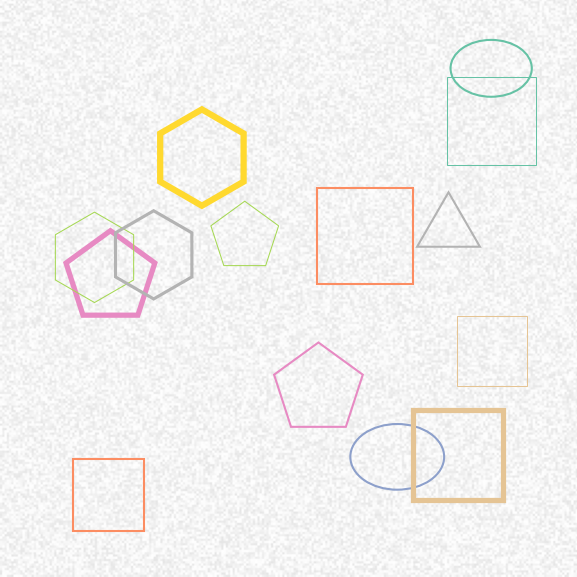[{"shape": "square", "thickness": 0.5, "radius": 0.38, "center": [0.852, 0.789]}, {"shape": "oval", "thickness": 1, "radius": 0.35, "center": [0.851, 0.881]}, {"shape": "square", "thickness": 1, "radius": 0.31, "center": [0.188, 0.142]}, {"shape": "square", "thickness": 1, "radius": 0.42, "center": [0.632, 0.591]}, {"shape": "oval", "thickness": 1, "radius": 0.41, "center": [0.688, 0.208]}, {"shape": "pentagon", "thickness": 1, "radius": 0.4, "center": [0.551, 0.325]}, {"shape": "pentagon", "thickness": 2.5, "radius": 0.4, "center": [0.191, 0.519]}, {"shape": "hexagon", "thickness": 0.5, "radius": 0.39, "center": [0.164, 0.554]}, {"shape": "pentagon", "thickness": 0.5, "radius": 0.31, "center": [0.424, 0.589]}, {"shape": "hexagon", "thickness": 3, "radius": 0.42, "center": [0.35, 0.726]}, {"shape": "square", "thickness": 2.5, "radius": 0.39, "center": [0.793, 0.211]}, {"shape": "square", "thickness": 0.5, "radius": 0.3, "center": [0.853, 0.391]}, {"shape": "hexagon", "thickness": 1.5, "radius": 0.38, "center": [0.266, 0.558]}, {"shape": "triangle", "thickness": 1, "radius": 0.31, "center": [0.777, 0.603]}]